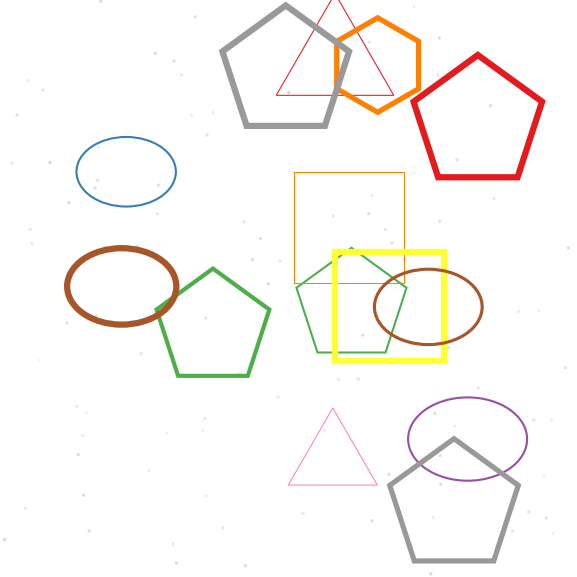[{"shape": "triangle", "thickness": 0.5, "radius": 0.59, "center": [0.58, 0.893]}, {"shape": "pentagon", "thickness": 3, "radius": 0.59, "center": [0.827, 0.787]}, {"shape": "oval", "thickness": 1, "radius": 0.43, "center": [0.218, 0.702]}, {"shape": "pentagon", "thickness": 2, "radius": 0.51, "center": [0.369, 0.431]}, {"shape": "pentagon", "thickness": 1, "radius": 0.5, "center": [0.609, 0.47]}, {"shape": "oval", "thickness": 1, "radius": 0.52, "center": [0.81, 0.239]}, {"shape": "hexagon", "thickness": 2.5, "radius": 0.41, "center": [0.654, 0.886]}, {"shape": "square", "thickness": 0.5, "radius": 0.48, "center": [0.604, 0.606]}, {"shape": "square", "thickness": 3, "radius": 0.47, "center": [0.674, 0.469]}, {"shape": "oval", "thickness": 1.5, "radius": 0.47, "center": [0.742, 0.468]}, {"shape": "oval", "thickness": 3, "radius": 0.47, "center": [0.211, 0.503]}, {"shape": "triangle", "thickness": 0.5, "radius": 0.45, "center": [0.576, 0.204]}, {"shape": "pentagon", "thickness": 3, "radius": 0.58, "center": [0.495, 0.874]}, {"shape": "pentagon", "thickness": 2.5, "radius": 0.59, "center": [0.786, 0.122]}]